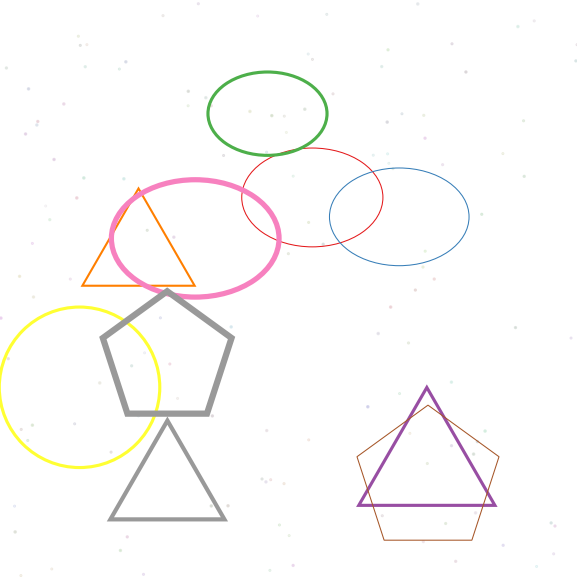[{"shape": "oval", "thickness": 0.5, "radius": 0.61, "center": [0.541, 0.657]}, {"shape": "oval", "thickness": 0.5, "radius": 0.6, "center": [0.691, 0.624]}, {"shape": "oval", "thickness": 1.5, "radius": 0.52, "center": [0.463, 0.802]}, {"shape": "triangle", "thickness": 1.5, "radius": 0.68, "center": [0.739, 0.192]}, {"shape": "triangle", "thickness": 1, "radius": 0.56, "center": [0.24, 0.56]}, {"shape": "circle", "thickness": 1.5, "radius": 0.69, "center": [0.138, 0.328]}, {"shape": "pentagon", "thickness": 0.5, "radius": 0.65, "center": [0.741, 0.168]}, {"shape": "oval", "thickness": 2.5, "radius": 0.73, "center": [0.338, 0.586]}, {"shape": "triangle", "thickness": 2, "radius": 0.57, "center": [0.29, 0.157]}, {"shape": "pentagon", "thickness": 3, "radius": 0.59, "center": [0.29, 0.378]}]